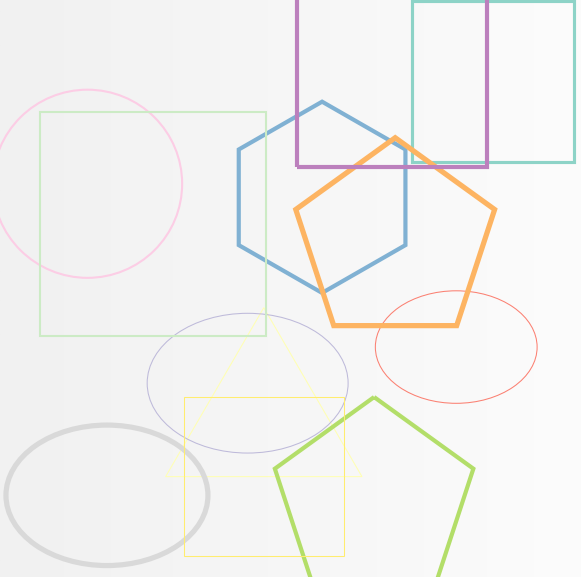[{"shape": "square", "thickness": 1.5, "radius": 0.7, "center": [0.848, 0.858]}, {"shape": "triangle", "thickness": 0.5, "radius": 0.98, "center": [0.454, 0.271]}, {"shape": "oval", "thickness": 0.5, "radius": 0.86, "center": [0.426, 0.336]}, {"shape": "oval", "thickness": 0.5, "radius": 0.7, "center": [0.785, 0.398]}, {"shape": "hexagon", "thickness": 2, "radius": 0.83, "center": [0.554, 0.657]}, {"shape": "pentagon", "thickness": 2.5, "radius": 0.9, "center": [0.68, 0.581]}, {"shape": "pentagon", "thickness": 2, "radius": 0.9, "center": [0.644, 0.132]}, {"shape": "circle", "thickness": 1, "radius": 0.81, "center": [0.15, 0.681]}, {"shape": "oval", "thickness": 2.5, "radius": 0.87, "center": [0.184, 0.141]}, {"shape": "square", "thickness": 2, "radius": 0.82, "center": [0.674, 0.874]}, {"shape": "square", "thickness": 1, "radius": 0.97, "center": [0.264, 0.611]}, {"shape": "square", "thickness": 0.5, "radius": 0.69, "center": [0.454, 0.174]}]